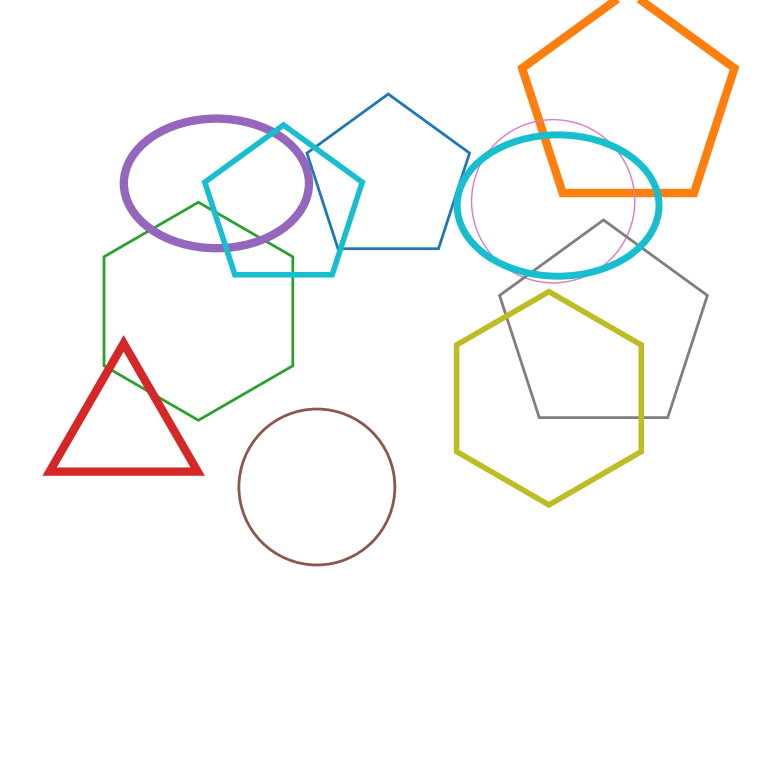[{"shape": "pentagon", "thickness": 1, "radius": 0.56, "center": [0.504, 0.767]}, {"shape": "pentagon", "thickness": 3, "radius": 0.73, "center": [0.816, 0.867]}, {"shape": "hexagon", "thickness": 1, "radius": 0.71, "center": [0.258, 0.596]}, {"shape": "triangle", "thickness": 3, "radius": 0.56, "center": [0.161, 0.443]}, {"shape": "oval", "thickness": 3, "radius": 0.6, "center": [0.281, 0.762]}, {"shape": "circle", "thickness": 1, "radius": 0.51, "center": [0.412, 0.368]}, {"shape": "circle", "thickness": 0.5, "radius": 0.53, "center": [0.718, 0.739]}, {"shape": "pentagon", "thickness": 1, "radius": 0.71, "center": [0.784, 0.572]}, {"shape": "hexagon", "thickness": 2, "radius": 0.69, "center": [0.713, 0.483]}, {"shape": "pentagon", "thickness": 2, "radius": 0.54, "center": [0.368, 0.73]}, {"shape": "oval", "thickness": 2.5, "radius": 0.66, "center": [0.725, 0.733]}]